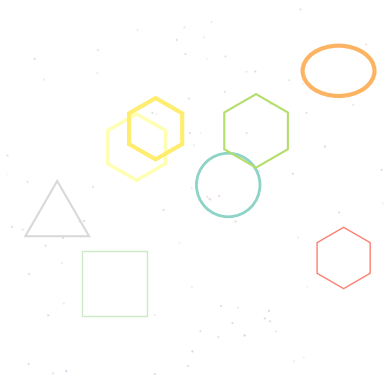[{"shape": "circle", "thickness": 2, "radius": 0.41, "center": [0.593, 0.519]}, {"shape": "hexagon", "thickness": 2.5, "radius": 0.43, "center": [0.355, 0.618]}, {"shape": "hexagon", "thickness": 1, "radius": 0.4, "center": [0.893, 0.33]}, {"shape": "oval", "thickness": 3, "radius": 0.47, "center": [0.879, 0.816]}, {"shape": "hexagon", "thickness": 1.5, "radius": 0.48, "center": [0.665, 0.66]}, {"shape": "triangle", "thickness": 1.5, "radius": 0.48, "center": [0.149, 0.434]}, {"shape": "square", "thickness": 1, "radius": 0.42, "center": [0.297, 0.263]}, {"shape": "hexagon", "thickness": 3, "radius": 0.4, "center": [0.404, 0.666]}]